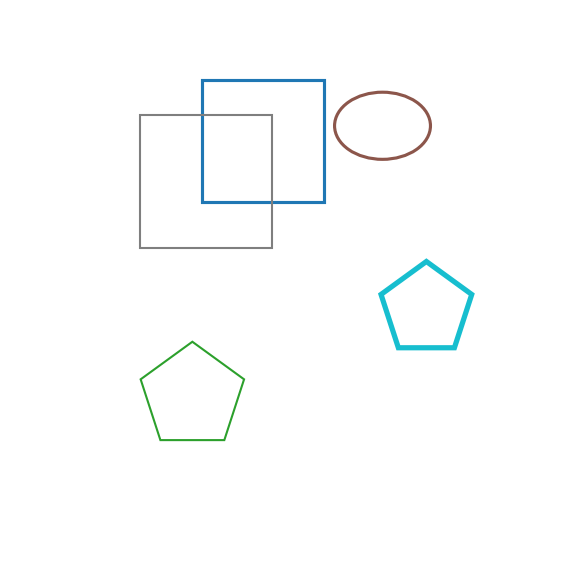[{"shape": "square", "thickness": 1.5, "radius": 0.53, "center": [0.456, 0.755]}, {"shape": "pentagon", "thickness": 1, "radius": 0.47, "center": [0.333, 0.313]}, {"shape": "oval", "thickness": 1.5, "radius": 0.42, "center": [0.662, 0.781]}, {"shape": "square", "thickness": 1, "radius": 0.57, "center": [0.357, 0.685]}, {"shape": "pentagon", "thickness": 2.5, "radius": 0.41, "center": [0.738, 0.464]}]